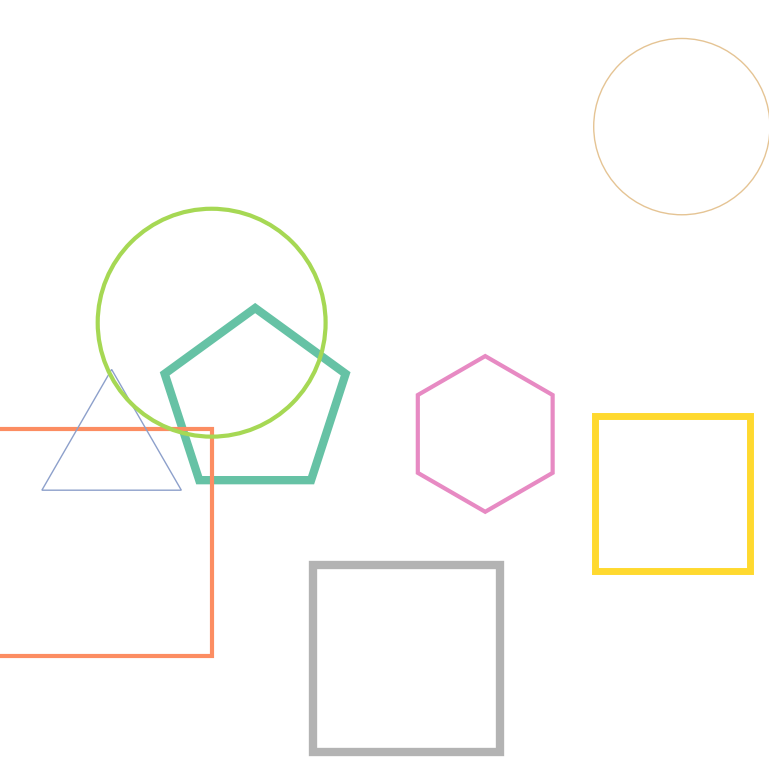[{"shape": "pentagon", "thickness": 3, "radius": 0.62, "center": [0.331, 0.476]}, {"shape": "square", "thickness": 1.5, "radius": 0.74, "center": [0.128, 0.295]}, {"shape": "triangle", "thickness": 0.5, "radius": 0.52, "center": [0.145, 0.416]}, {"shape": "hexagon", "thickness": 1.5, "radius": 0.51, "center": [0.63, 0.436]}, {"shape": "circle", "thickness": 1.5, "radius": 0.74, "center": [0.275, 0.581]}, {"shape": "square", "thickness": 2.5, "radius": 0.5, "center": [0.874, 0.359]}, {"shape": "circle", "thickness": 0.5, "radius": 0.57, "center": [0.886, 0.836]}, {"shape": "square", "thickness": 3, "radius": 0.61, "center": [0.528, 0.145]}]